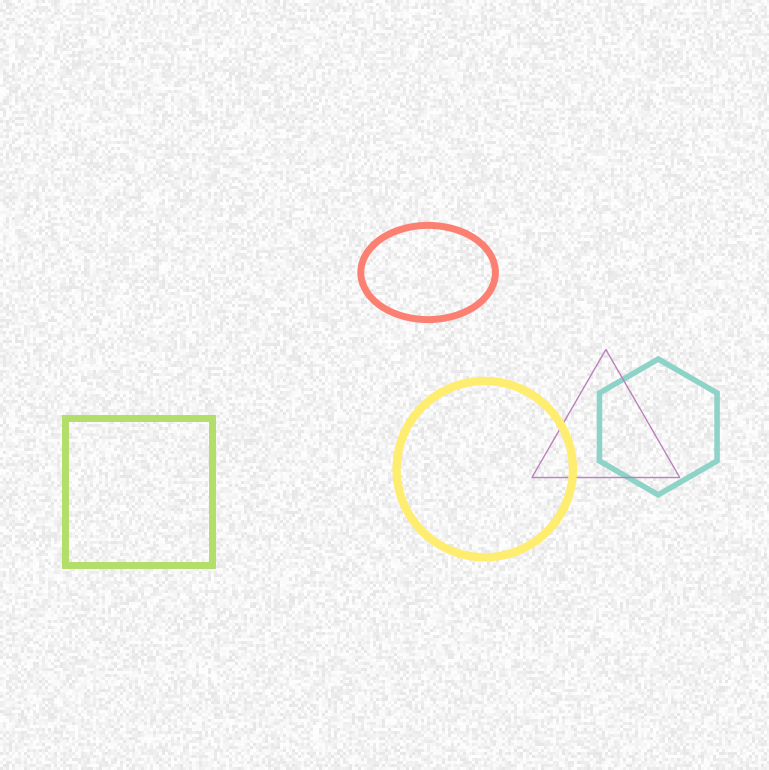[{"shape": "hexagon", "thickness": 2, "radius": 0.44, "center": [0.855, 0.446]}, {"shape": "oval", "thickness": 2.5, "radius": 0.44, "center": [0.556, 0.646]}, {"shape": "square", "thickness": 2.5, "radius": 0.48, "center": [0.18, 0.362]}, {"shape": "triangle", "thickness": 0.5, "radius": 0.55, "center": [0.787, 0.435]}, {"shape": "circle", "thickness": 3, "radius": 0.57, "center": [0.63, 0.391]}]